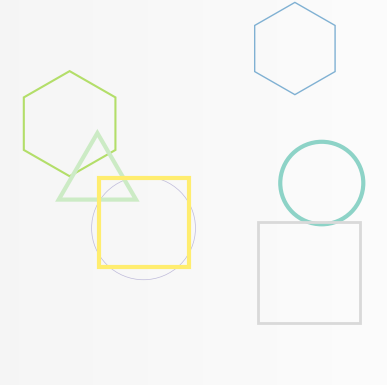[{"shape": "circle", "thickness": 3, "radius": 0.54, "center": [0.83, 0.525]}, {"shape": "circle", "thickness": 0.5, "radius": 0.67, "center": [0.37, 0.407]}, {"shape": "hexagon", "thickness": 1, "radius": 0.6, "center": [0.761, 0.874]}, {"shape": "hexagon", "thickness": 1.5, "radius": 0.68, "center": [0.18, 0.679]}, {"shape": "square", "thickness": 2, "radius": 0.66, "center": [0.798, 0.291]}, {"shape": "triangle", "thickness": 3, "radius": 0.58, "center": [0.251, 0.539]}, {"shape": "square", "thickness": 3, "radius": 0.58, "center": [0.371, 0.422]}]